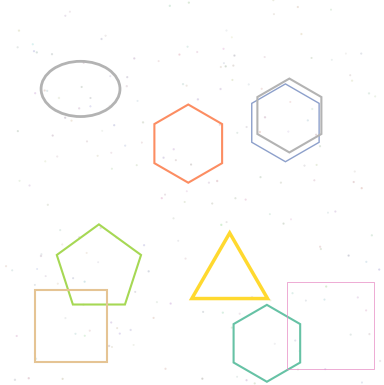[{"shape": "hexagon", "thickness": 1.5, "radius": 0.5, "center": [0.693, 0.108]}, {"shape": "hexagon", "thickness": 1.5, "radius": 0.51, "center": [0.489, 0.627]}, {"shape": "hexagon", "thickness": 1, "radius": 0.51, "center": [0.741, 0.681]}, {"shape": "square", "thickness": 0.5, "radius": 0.57, "center": [0.857, 0.154]}, {"shape": "pentagon", "thickness": 1.5, "radius": 0.58, "center": [0.257, 0.302]}, {"shape": "triangle", "thickness": 2.5, "radius": 0.57, "center": [0.597, 0.281]}, {"shape": "square", "thickness": 1.5, "radius": 0.47, "center": [0.184, 0.152]}, {"shape": "hexagon", "thickness": 1.5, "radius": 0.48, "center": [0.752, 0.7]}, {"shape": "oval", "thickness": 2, "radius": 0.51, "center": [0.209, 0.769]}]